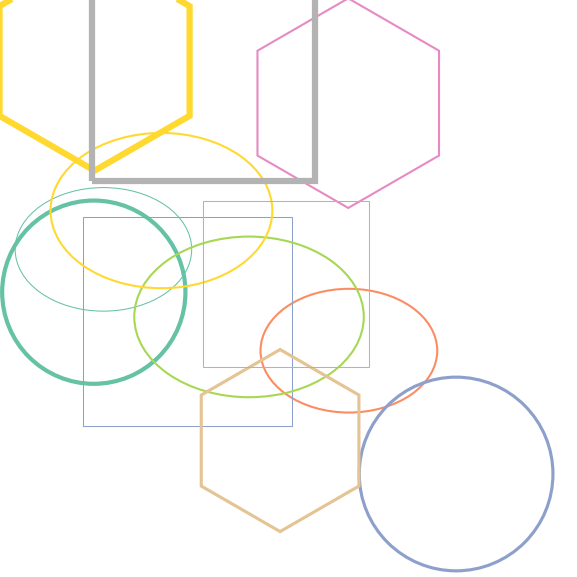[{"shape": "oval", "thickness": 0.5, "radius": 0.76, "center": [0.179, 0.567]}, {"shape": "circle", "thickness": 2, "radius": 0.79, "center": [0.162, 0.493]}, {"shape": "oval", "thickness": 1, "radius": 0.77, "center": [0.604, 0.392]}, {"shape": "circle", "thickness": 1.5, "radius": 0.84, "center": [0.79, 0.178]}, {"shape": "square", "thickness": 0.5, "radius": 0.9, "center": [0.324, 0.443]}, {"shape": "hexagon", "thickness": 1, "radius": 0.91, "center": [0.603, 0.821]}, {"shape": "oval", "thickness": 1, "radius": 0.99, "center": [0.431, 0.45]}, {"shape": "hexagon", "thickness": 3, "radius": 0.95, "center": [0.164, 0.894]}, {"shape": "oval", "thickness": 1, "radius": 0.96, "center": [0.28, 0.635]}, {"shape": "hexagon", "thickness": 1.5, "radius": 0.79, "center": [0.485, 0.236]}, {"shape": "square", "thickness": 3, "radius": 0.96, "center": [0.353, 0.878]}, {"shape": "square", "thickness": 0.5, "radius": 0.72, "center": [0.496, 0.507]}]